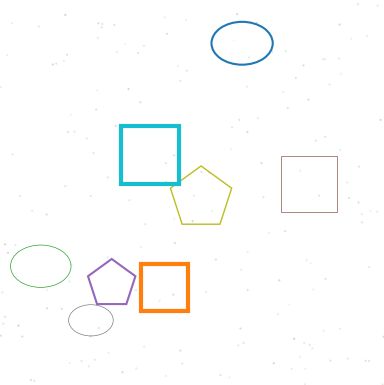[{"shape": "oval", "thickness": 1.5, "radius": 0.4, "center": [0.629, 0.888]}, {"shape": "square", "thickness": 3, "radius": 0.3, "center": [0.427, 0.253]}, {"shape": "oval", "thickness": 0.5, "radius": 0.39, "center": [0.106, 0.309]}, {"shape": "pentagon", "thickness": 1.5, "radius": 0.32, "center": [0.29, 0.263]}, {"shape": "square", "thickness": 0.5, "radius": 0.36, "center": [0.804, 0.522]}, {"shape": "oval", "thickness": 0.5, "radius": 0.29, "center": [0.236, 0.168]}, {"shape": "pentagon", "thickness": 1, "radius": 0.42, "center": [0.522, 0.485]}, {"shape": "square", "thickness": 3, "radius": 0.38, "center": [0.389, 0.598]}]